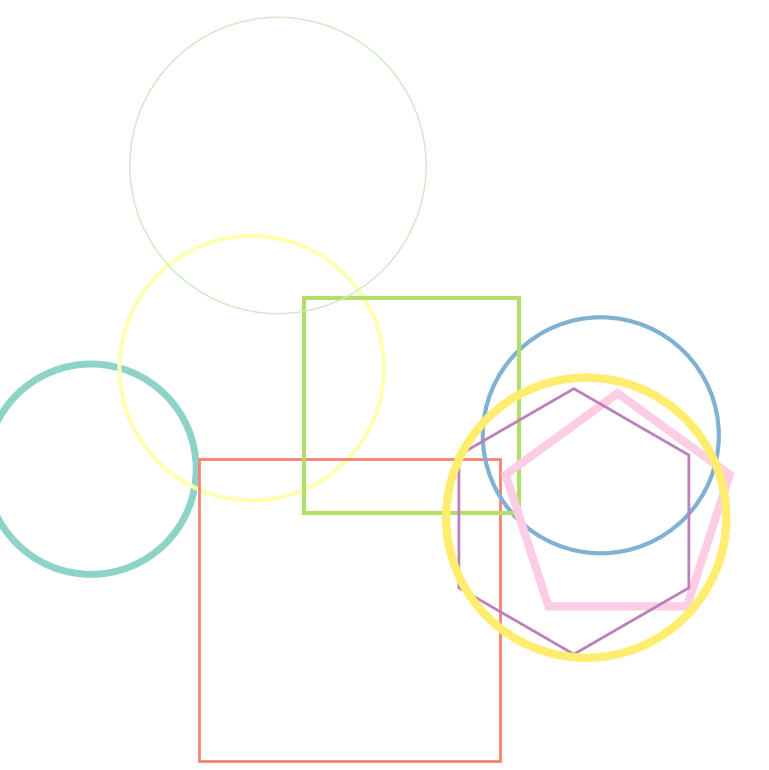[{"shape": "circle", "thickness": 2.5, "radius": 0.68, "center": [0.118, 0.391]}, {"shape": "circle", "thickness": 1.5, "radius": 0.86, "center": [0.327, 0.522]}, {"shape": "square", "thickness": 1, "radius": 0.98, "center": [0.454, 0.208]}, {"shape": "circle", "thickness": 1.5, "radius": 0.77, "center": [0.78, 0.435]}, {"shape": "square", "thickness": 1.5, "radius": 0.7, "center": [0.534, 0.474]}, {"shape": "pentagon", "thickness": 3, "radius": 0.76, "center": [0.802, 0.336]}, {"shape": "hexagon", "thickness": 1, "radius": 0.86, "center": [0.745, 0.323]}, {"shape": "circle", "thickness": 0.5, "radius": 0.96, "center": [0.361, 0.785]}, {"shape": "circle", "thickness": 3, "radius": 0.91, "center": [0.761, 0.328]}]